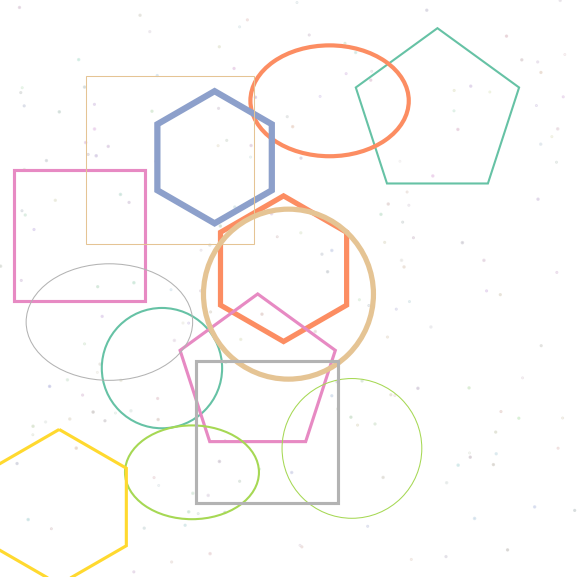[{"shape": "pentagon", "thickness": 1, "radius": 0.74, "center": [0.757, 0.802]}, {"shape": "circle", "thickness": 1, "radius": 0.52, "center": [0.28, 0.362]}, {"shape": "oval", "thickness": 2, "radius": 0.69, "center": [0.571, 0.825]}, {"shape": "hexagon", "thickness": 2.5, "radius": 0.63, "center": [0.491, 0.534]}, {"shape": "hexagon", "thickness": 3, "radius": 0.57, "center": [0.372, 0.727]}, {"shape": "square", "thickness": 1.5, "radius": 0.57, "center": [0.138, 0.592]}, {"shape": "pentagon", "thickness": 1.5, "radius": 0.71, "center": [0.446, 0.349]}, {"shape": "oval", "thickness": 1, "radius": 0.58, "center": [0.332, 0.181]}, {"shape": "circle", "thickness": 0.5, "radius": 0.6, "center": [0.609, 0.223]}, {"shape": "hexagon", "thickness": 1.5, "radius": 0.67, "center": [0.102, 0.121]}, {"shape": "circle", "thickness": 2.5, "radius": 0.74, "center": [0.5, 0.49]}, {"shape": "square", "thickness": 0.5, "radius": 0.73, "center": [0.295, 0.721]}, {"shape": "square", "thickness": 1.5, "radius": 0.62, "center": [0.462, 0.251]}, {"shape": "oval", "thickness": 0.5, "radius": 0.72, "center": [0.189, 0.441]}]